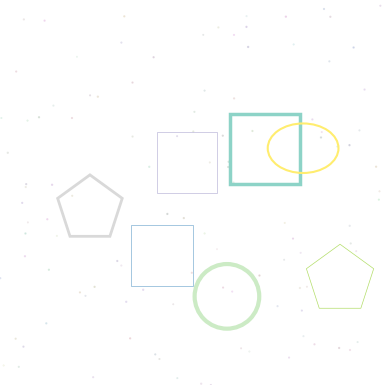[{"shape": "square", "thickness": 2.5, "radius": 0.45, "center": [0.689, 0.612]}, {"shape": "square", "thickness": 0.5, "radius": 0.39, "center": [0.486, 0.578]}, {"shape": "square", "thickness": 0.5, "radius": 0.4, "center": [0.42, 0.337]}, {"shape": "pentagon", "thickness": 0.5, "radius": 0.46, "center": [0.883, 0.274]}, {"shape": "pentagon", "thickness": 2, "radius": 0.44, "center": [0.234, 0.458]}, {"shape": "circle", "thickness": 3, "radius": 0.42, "center": [0.589, 0.23]}, {"shape": "oval", "thickness": 1.5, "radius": 0.46, "center": [0.787, 0.615]}]